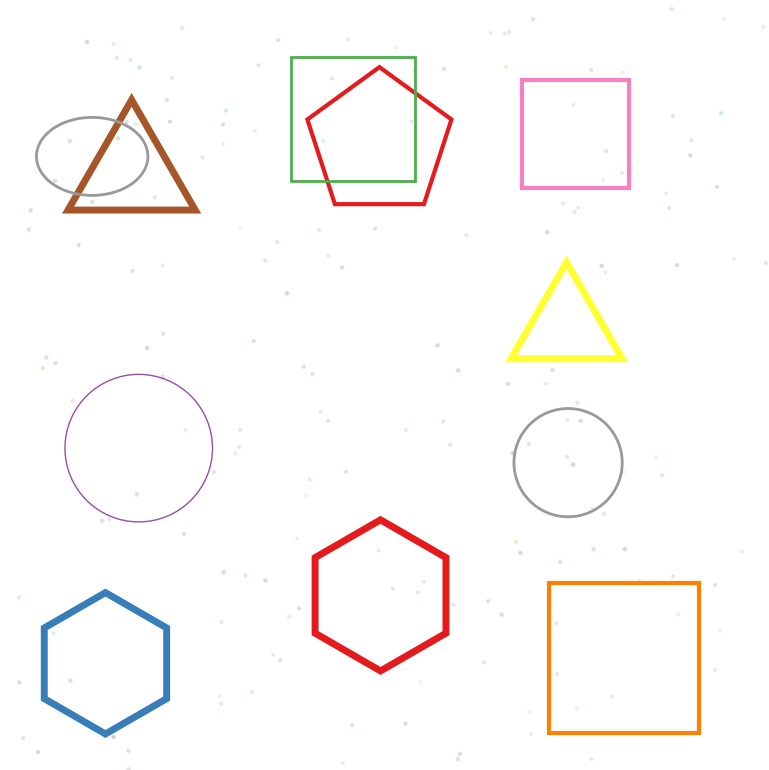[{"shape": "hexagon", "thickness": 2.5, "radius": 0.49, "center": [0.494, 0.227]}, {"shape": "pentagon", "thickness": 1.5, "radius": 0.49, "center": [0.493, 0.814]}, {"shape": "hexagon", "thickness": 2.5, "radius": 0.46, "center": [0.137, 0.139]}, {"shape": "square", "thickness": 1, "radius": 0.4, "center": [0.459, 0.845]}, {"shape": "circle", "thickness": 0.5, "radius": 0.48, "center": [0.18, 0.418]}, {"shape": "square", "thickness": 1.5, "radius": 0.49, "center": [0.811, 0.146]}, {"shape": "triangle", "thickness": 2.5, "radius": 0.42, "center": [0.736, 0.576]}, {"shape": "triangle", "thickness": 2.5, "radius": 0.48, "center": [0.171, 0.775]}, {"shape": "square", "thickness": 1.5, "radius": 0.35, "center": [0.748, 0.826]}, {"shape": "oval", "thickness": 1, "radius": 0.36, "center": [0.12, 0.797]}, {"shape": "circle", "thickness": 1, "radius": 0.35, "center": [0.738, 0.399]}]